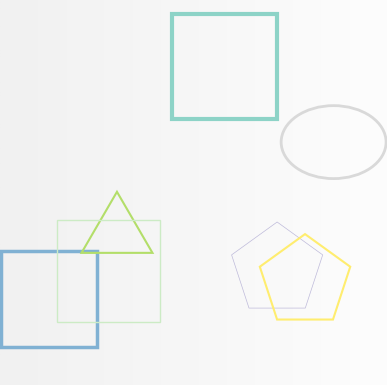[{"shape": "square", "thickness": 3, "radius": 0.68, "center": [0.579, 0.827]}, {"shape": "pentagon", "thickness": 0.5, "radius": 0.62, "center": [0.715, 0.3]}, {"shape": "square", "thickness": 2.5, "radius": 0.62, "center": [0.126, 0.223]}, {"shape": "triangle", "thickness": 1.5, "radius": 0.53, "center": [0.302, 0.396]}, {"shape": "oval", "thickness": 2, "radius": 0.68, "center": [0.861, 0.631]}, {"shape": "square", "thickness": 1, "radius": 0.66, "center": [0.28, 0.296]}, {"shape": "pentagon", "thickness": 1.5, "radius": 0.61, "center": [0.787, 0.269]}]